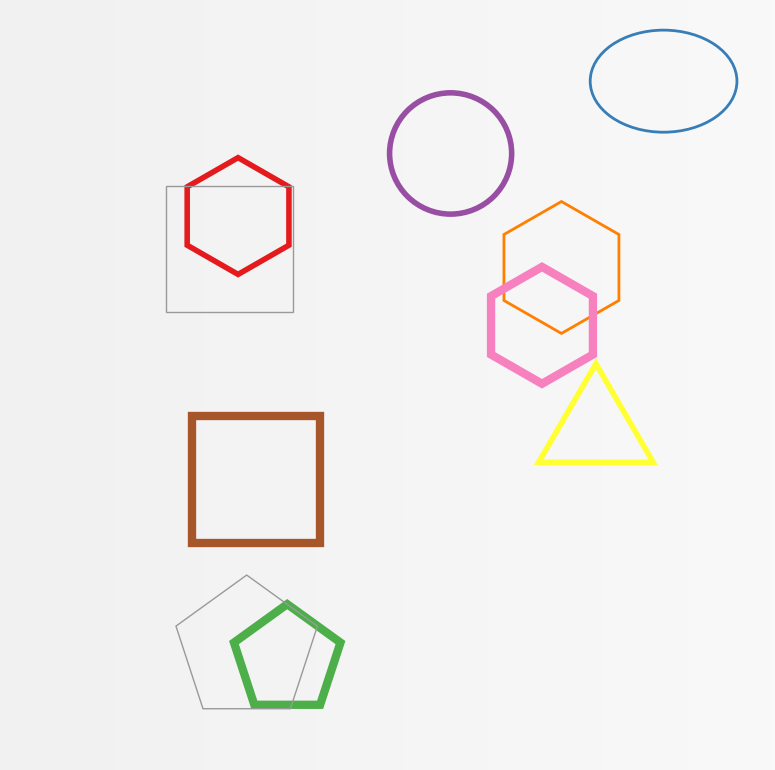[{"shape": "hexagon", "thickness": 2, "radius": 0.38, "center": [0.307, 0.719]}, {"shape": "oval", "thickness": 1, "radius": 0.47, "center": [0.856, 0.895]}, {"shape": "pentagon", "thickness": 3, "radius": 0.36, "center": [0.371, 0.143]}, {"shape": "circle", "thickness": 2, "radius": 0.39, "center": [0.581, 0.801]}, {"shape": "hexagon", "thickness": 1, "radius": 0.43, "center": [0.724, 0.653]}, {"shape": "triangle", "thickness": 2, "radius": 0.43, "center": [0.769, 0.442]}, {"shape": "square", "thickness": 3, "radius": 0.41, "center": [0.33, 0.377]}, {"shape": "hexagon", "thickness": 3, "radius": 0.38, "center": [0.699, 0.578]}, {"shape": "square", "thickness": 0.5, "radius": 0.41, "center": [0.297, 0.676]}, {"shape": "pentagon", "thickness": 0.5, "radius": 0.48, "center": [0.318, 0.157]}]